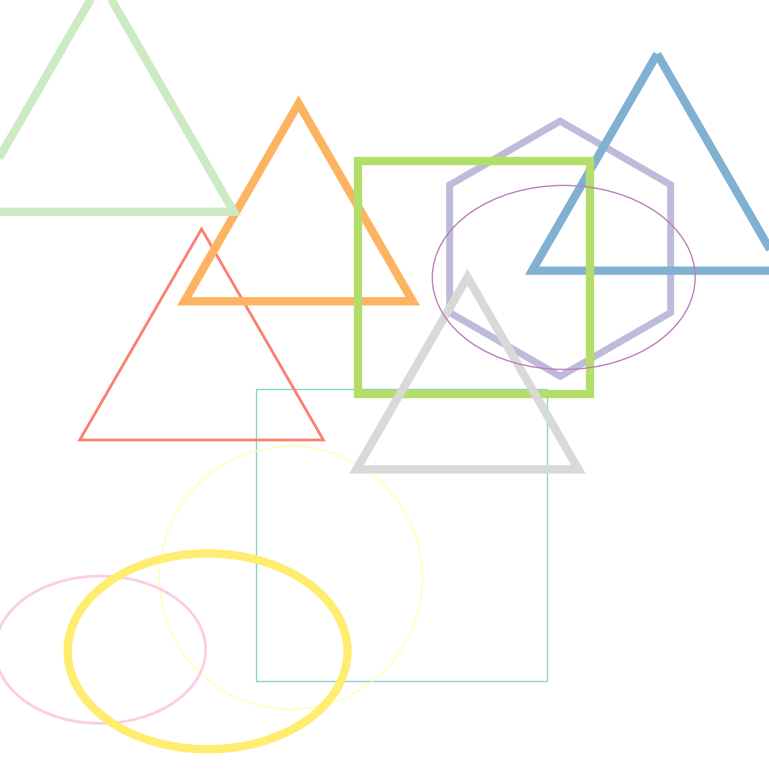[{"shape": "square", "thickness": 0.5, "radius": 0.95, "center": [0.521, 0.305]}, {"shape": "circle", "thickness": 0.5, "radius": 0.85, "center": [0.378, 0.25]}, {"shape": "hexagon", "thickness": 2.5, "radius": 0.83, "center": [0.727, 0.677]}, {"shape": "triangle", "thickness": 1, "radius": 0.91, "center": [0.262, 0.52]}, {"shape": "triangle", "thickness": 3, "radius": 0.94, "center": [0.853, 0.742]}, {"shape": "triangle", "thickness": 3, "radius": 0.86, "center": [0.388, 0.694]}, {"shape": "square", "thickness": 3, "radius": 0.76, "center": [0.615, 0.639]}, {"shape": "oval", "thickness": 1, "radius": 0.68, "center": [0.13, 0.156]}, {"shape": "triangle", "thickness": 3, "radius": 0.83, "center": [0.607, 0.474]}, {"shape": "oval", "thickness": 0.5, "radius": 0.85, "center": [0.732, 0.64]}, {"shape": "triangle", "thickness": 3, "radius": 1.0, "center": [0.131, 0.825]}, {"shape": "oval", "thickness": 3, "radius": 0.91, "center": [0.27, 0.154]}]